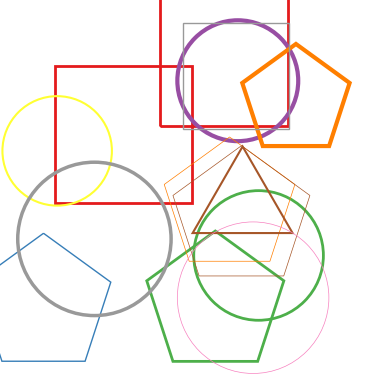[{"shape": "square", "thickness": 2, "radius": 0.83, "center": [0.582, 0.84]}, {"shape": "square", "thickness": 2, "radius": 0.89, "center": [0.322, 0.65]}, {"shape": "pentagon", "thickness": 1, "radius": 0.92, "center": [0.113, 0.21]}, {"shape": "pentagon", "thickness": 2, "radius": 0.94, "center": [0.559, 0.213]}, {"shape": "circle", "thickness": 2, "radius": 0.84, "center": [0.672, 0.336]}, {"shape": "circle", "thickness": 3, "radius": 0.78, "center": [0.618, 0.79]}, {"shape": "pentagon", "thickness": 0.5, "radius": 0.89, "center": [0.596, 0.466]}, {"shape": "pentagon", "thickness": 3, "radius": 0.73, "center": [0.769, 0.739]}, {"shape": "circle", "thickness": 1.5, "radius": 0.71, "center": [0.148, 0.608]}, {"shape": "pentagon", "thickness": 0.5, "radius": 0.93, "center": [0.627, 0.435]}, {"shape": "triangle", "thickness": 1.5, "radius": 0.75, "center": [0.63, 0.47]}, {"shape": "circle", "thickness": 0.5, "radius": 0.98, "center": [0.657, 0.227]}, {"shape": "square", "thickness": 1, "radius": 0.69, "center": [0.613, 0.803]}, {"shape": "circle", "thickness": 2.5, "radius": 1.0, "center": [0.245, 0.38]}]